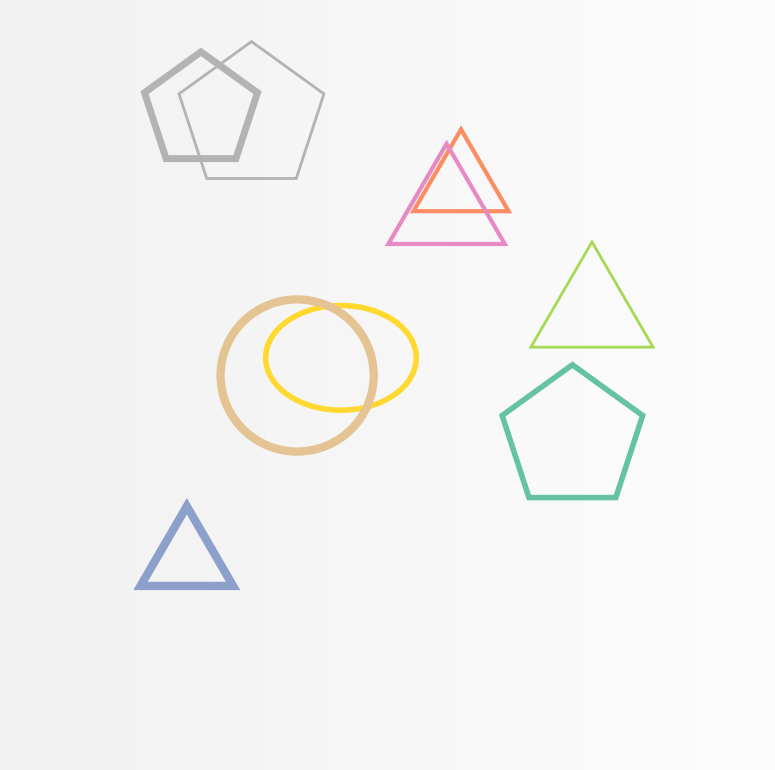[{"shape": "pentagon", "thickness": 2, "radius": 0.48, "center": [0.739, 0.431]}, {"shape": "triangle", "thickness": 1.5, "radius": 0.35, "center": [0.595, 0.761]}, {"shape": "triangle", "thickness": 3, "radius": 0.34, "center": [0.241, 0.274]}, {"shape": "triangle", "thickness": 1.5, "radius": 0.43, "center": [0.576, 0.727]}, {"shape": "triangle", "thickness": 1, "radius": 0.46, "center": [0.764, 0.595]}, {"shape": "oval", "thickness": 2, "radius": 0.49, "center": [0.44, 0.535]}, {"shape": "circle", "thickness": 3, "radius": 0.49, "center": [0.383, 0.512]}, {"shape": "pentagon", "thickness": 2.5, "radius": 0.38, "center": [0.259, 0.856]}, {"shape": "pentagon", "thickness": 1, "radius": 0.49, "center": [0.324, 0.848]}]